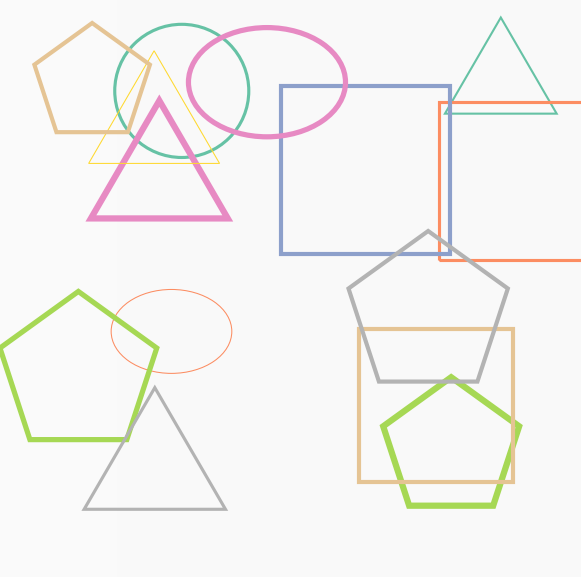[{"shape": "circle", "thickness": 1.5, "radius": 0.58, "center": [0.313, 0.842]}, {"shape": "triangle", "thickness": 1, "radius": 0.55, "center": [0.862, 0.858]}, {"shape": "square", "thickness": 1.5, "radius": 0.68, "center": [0.892, 0.686]}, {"shape": "oval", "thickness": 0.5, "radius": 0.52, "center": [0.295, 0.425]}, {"shape": "square", "thickness": 2, "radius": 0.73, "center": [0.628, 0.704]}, {"shape": "triangle", "thickness": 3, "radius": 0.68, "center": [0.274, 0.689]}, {"shape": "oval", "thickness": 2.5, "radius": 0.68, "center": [0.459, 0.857]}, {"shape": "pentagon", "thickness": 3, "radius": 0.61, "center": [0.776, 0.223]}, {"shape": "pentagon", "thickness": 2.5, "radius": 0.71, "center": [0.135, 0.353]}, {"shape": "triangle", "thickness": 0.5, "radius": 0.65, "center": [0.265, 0.781]}, {"shape": "square", "thickness": 2, "radius": 0.66, "center": [0.75, 0.297]}, {"shape": "pentagon", "thickness": 2, "radius": 0.52, "center": [0.159, 0.855]}, {"shape": "pentagon", "thickness": 2, "radius": 0.72, "center": [0.737, 0.455]}, {"shape": "triangle", "thickness": 1.5, "radius": 0.7, "center": [0.266, 0.187]}]